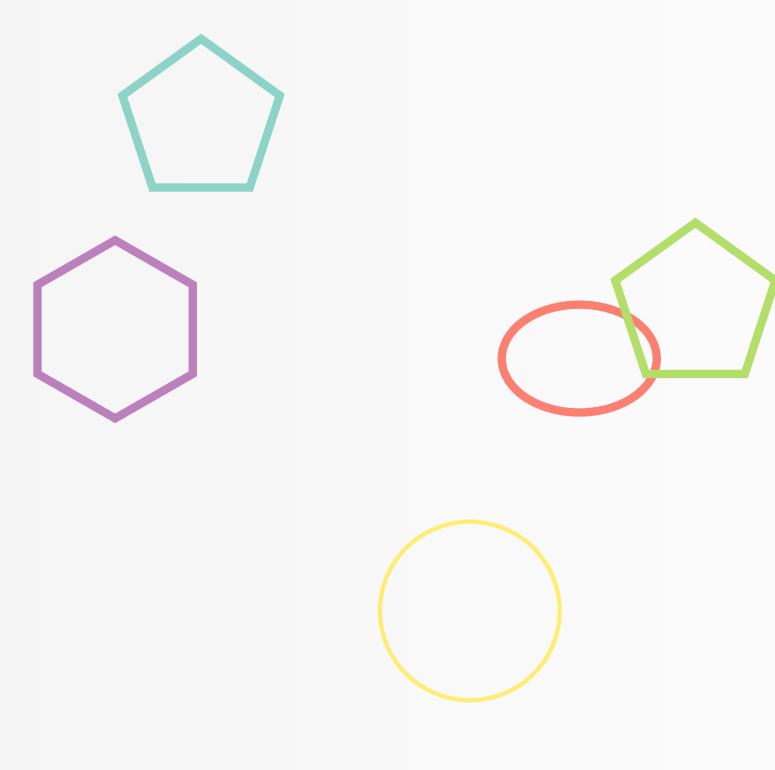[{"shape": "pentagon", "thickness": 3, "radius": 0.53, "center": [0.26, 0.843]}, {"shape": "oval", "thickness": 3, "radius": 0.5, "center": [0.747, 0.534]}, {"shape": "pentagon", "thickness": 3, "radius": 0.54, "center": [0.897, 0.602]}, {"shape": "hexagon", "thickness": 3, "radius": 0.58, "center": [0.149, 0.572]}, {"shape": "circle", "thickness": 1.5, "radius": 0.58, "center": [0.606, 0.207]}]